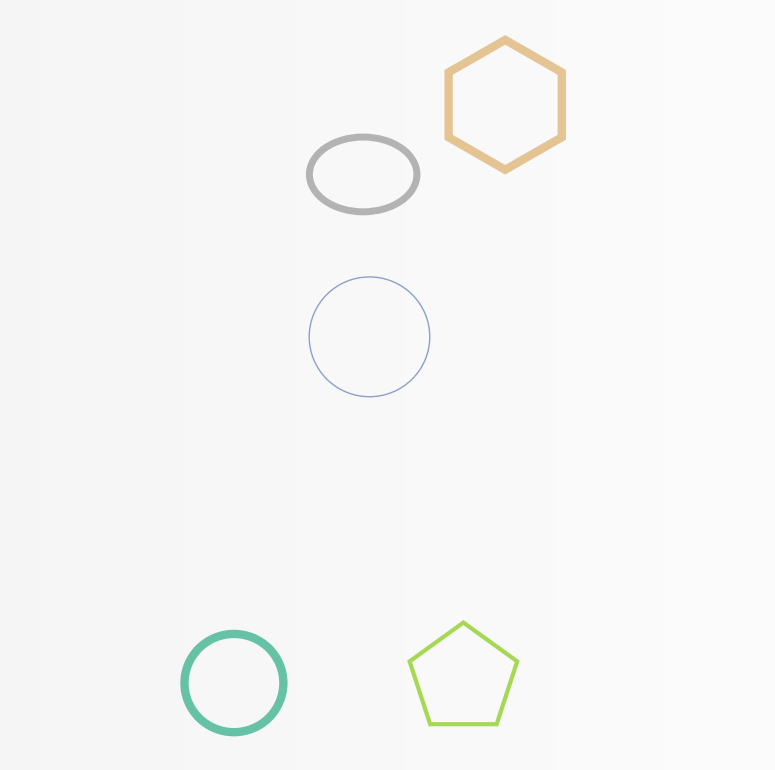[{"shape": "circle", "thickness": 3, "radius": 0.32, "center": [0.302, 0.113]}, {"shape": "circle", "thickness": 0.5, "radius": 0.39, "center": [0.477, 0.563]}, {"shape": "pentagon", "thickness": 1.5, "radius": 0.36, "center": [0.598, 0.119]}, {"shape": "hexagon", "thickness": 3, "radius": 0.42, "center": [0.652, 0.864]}, {"shape": "oval", "thickness": 2.5, "radius": 0.35, "center": [0.469, 0.773]}]